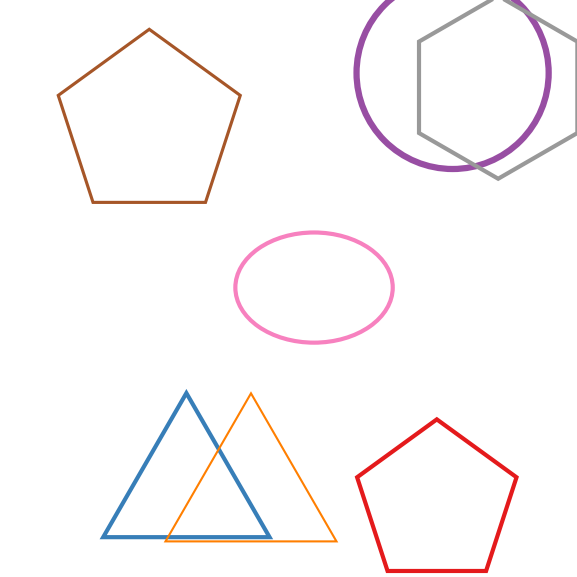[{"shape": "pentagon", "thickness": 2, "radius": 0.73, "center": [0.756, 0.128]}, {"shape": "triangle", "thickness": 2, "radius": 0.83, "center": [0.323, 0.152]}, {"shape": "circle", "thickness": 3, "radius": 0.83, "center": [0.784, 0.873]}, {"shape": "triangle", "thickness": 1, "radius": 0.85, "center": [0.435, 0.147]}, {"shape": "pentagon", "thickness": 1.5, "radius": 0.83, "center": [0.258, 0.783]}, {"shape": "oval", "thickness": 2, "radius": 0.68, "center": [0.544, 0.501]}, {"shape": "hexagon", "thickness": 2, "radius": 0.79, "center": [0.863, 0.848]}]